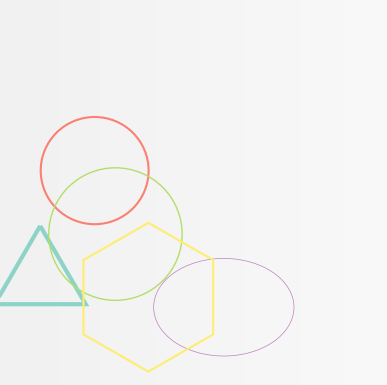[{"shape": "triangle", "thickness": 3, "radius": 0.68, "center": [0.104, 0.278]}, {"shape": "circle", "thickness": 1.5, "radius": 0.7, "center": [0.244, 0.557]}, {"shape": "circle", "thickness": 1, "radius": 0.86, "center": [0.298, 0.392]}, {"shape": "oval", "thickness": 0.5, "radius": 0.91, "center": [0.578, 0.202]}, {"shape": "hexagon", "thickness": 1.5, "radius": 0.97, "center": [0.383, 0.228]}]